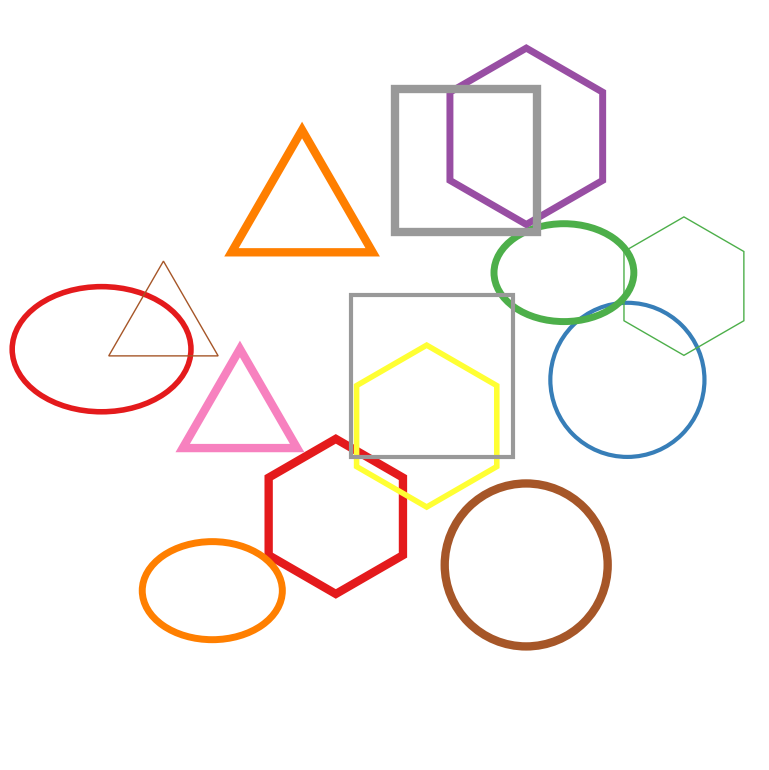[{"shape": "oval", "thickness": 2, "radius": 0.58, "center": [0.132, 0.546]}, {"shape": "hexagon", "thickness": 3, "radius": 0.5, "center": [0.436, 0.329]}, {"shape": "circle", "thickness": 1.5, "radius": 0.5, "center": [0.815, 0.507]}, {"shape": "oval", "thickness": 2.5, "radius": 0.45, "center": [0.732, 0.646]}, {"shape": "hexagon", "thickness": 0.5, "radius": 0.45, "center": [0.888, 0.628]}, {"shape": "hexagon", "thickness": 2.5, "radius": 0.57, "center": [0.684, 0.823]}, {"shape": "triangle", "thickness": 3, "radius": 0.53, "center": [0.392, 0.725]}, {"shape": "oval", "thickness": 2.5, "radius": 0.45, "center": [0.276, 0.233]}, {"shape": "hexagon", "thickness": 2, "radius": 0.53, "center": [0.554, 0.447]}, {"shape": "circle", "thickness": 3, "radius": 0.53, "center": [0.683, 0.266]}, {"shape": "triangle", "thickness": 0.5, "radius": 0.41, "center": [0.212, 0.579]}, {"shape": "triangle", "thickness": 3, "radius": 0.43, "center": [0.312, 0.461]}, {"shape": "square", "thickness": 1.5, "radius": 0.53, "center": [0.561, 0.511]}, {"shape": "square", "thickness": 3, "radius": 0.46, "center": [0.605, 0.791]}]